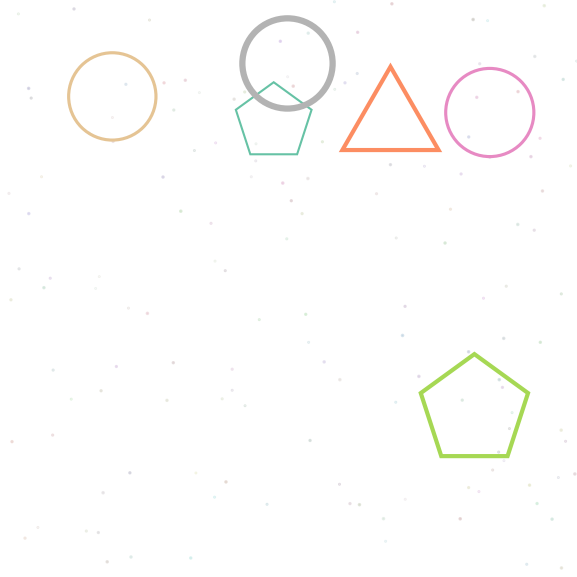[{"shape": "pentagon", "thickness": 1, "radius": 0.34, "center": [0.474, 0.788]}, {"shape": "triangle", "thickness": 2, "radius": 0.48, "center": [0.676, 0.787]}, {"shape": "circle", "thickness": 1.5, "radius": 0.38, "center": [0.848, 0.804]}, {"shape": "pentagon", "thickness": 2, "radius": 0.49, "center": [0.821, 0.288]}, {"shape": "circle", "thickness": 1.5, "radius": 0.38, "center": [0.194, 0.832]}, {"shape": "circle", "thickness": 3, "radius": 0.39, "center": [0.498, 0.889]}]